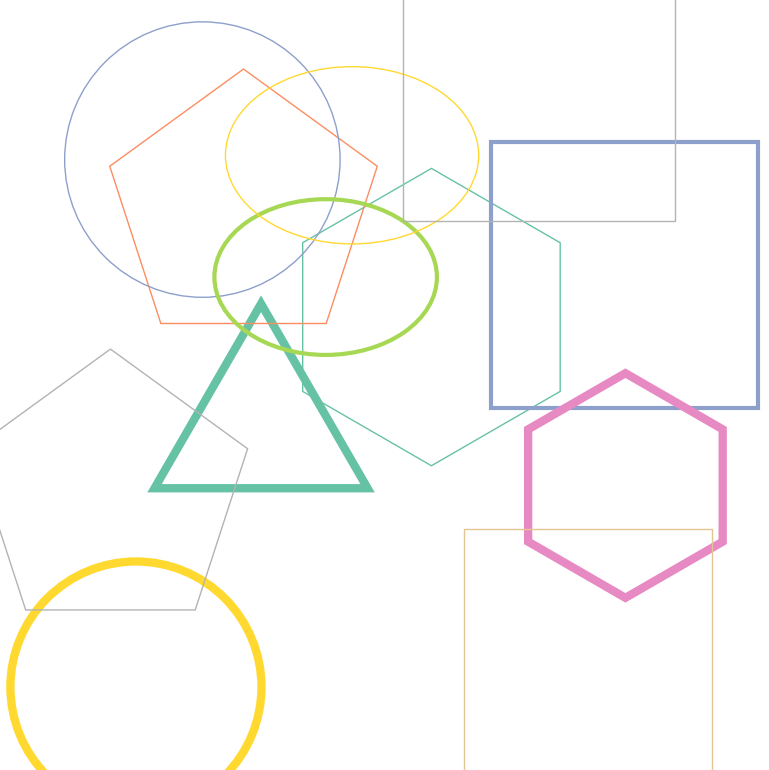[{"shape": "triangle", "thickness": 3, "radius": 0.8, "center": [0.339, 0.446]}, {"shape": "hexagon", "thickness": 0.5, "radius": 0.97, "center": [0.56, 0.588]}, {"shape": "pentagon", "thickness": 0.5, "radius": 0.91, "center": [0.316, 0.728]}, {"shape": "square", "thickness": 1.5, "radius": 0.87, "center": [0.811, 0.643]}, {"shape": "circle", "thickness": 0.5, "radius": 0.89, "center": [0.263, 0.793]}, {"shape": "hexagon", "thickness": 3, "radius": 0.73, "center": [0.812, 0.369]}, {"shape": "oval", "thickness": 1.5, "radius": 0.72, "center": [0.423, 0.64]}, {"shape": "circle", "thickness": 3, "radius": 0.82, "center": [0.177, 0.108]}, {"shape": "oval", "thickness": 0.5, "radius": 0.82, "center": [0.457, 0.798]}, {"shape": "square", "thickness": 0.5, "radius": 0.81, "center": [0.763, 0.153]}, {"shape": "pentagon", "thickness": 0.5, "radius": 0.94, "center": [0.143, 0.359]}, {"shape": "square", "thickness": 0.5, "radius": 0.88, "center": [0.7, 0.89]}]